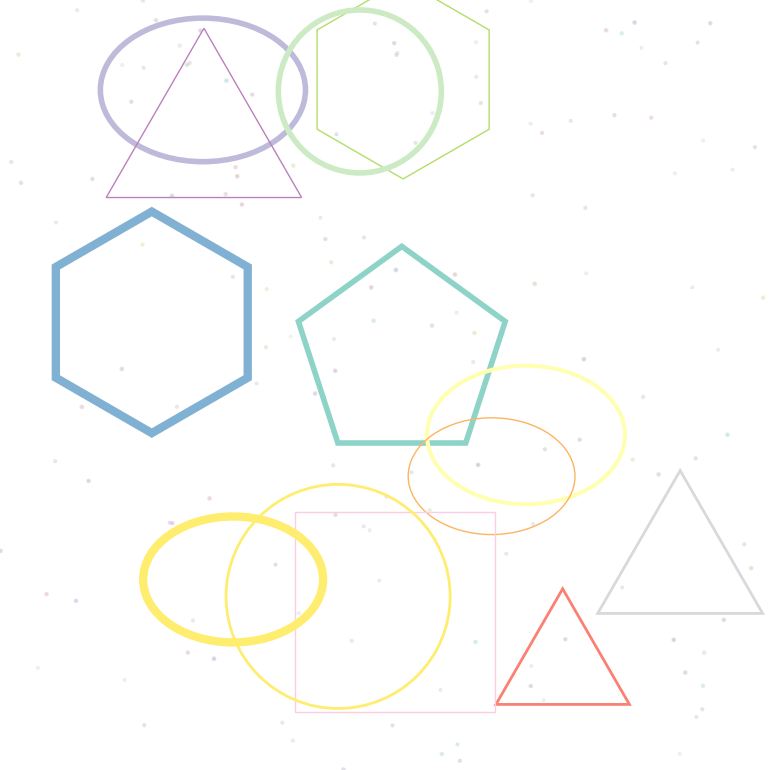[{"shape": "pentagon", "thickness": 2, "radius": 0.71, "center": [0.522, 0.539]}, {"shape": "oval", "thickness": 1.5, "radius": 0.64, "center": [0.683, 0.435]}, {"shape": "oval", "thickness": 2, "radius": 0.67, "center": [0.264, 0.883]}, {"shape": "triangle", "thickness": 1, "radius": 0.5, "center": [0.731, 0.135]}, {"shape": "hexagon", "thickness": 3, "radius": 0.72, "center": [0.197, 0.581]}, {"shape": "oval", "thickness": 0.5, "radius": 0.54, "center": [0.638, 0.382]}, {"shape": "hexagon", "thickness": 0.5, "radius": 0.64, "center": [0.524, 0.897]}, {"shape": "square", "thickness": 0.5, "radius": 0.65, "center": [0.513, 0.205]}, {"shape": "triangle", "thickness": 1, "radius": 0.62, "center": [0.883, 0.265]}, {"shape": "triangle", "thickness": 0.5, "radius": 0.73, "center": [0.265, 0.817]}, {"shape": "circle", "thickness": 2, "radius": 0.53, "center": [0.467, 0.881]}, {"shape": "circle", "thickness": 1, "radius": 0.73, "center": [0.439, 0.225]}, {"shape": "oval", "thickness": 3, "radius": 0.58, "center": [0.303, 0.247]}]